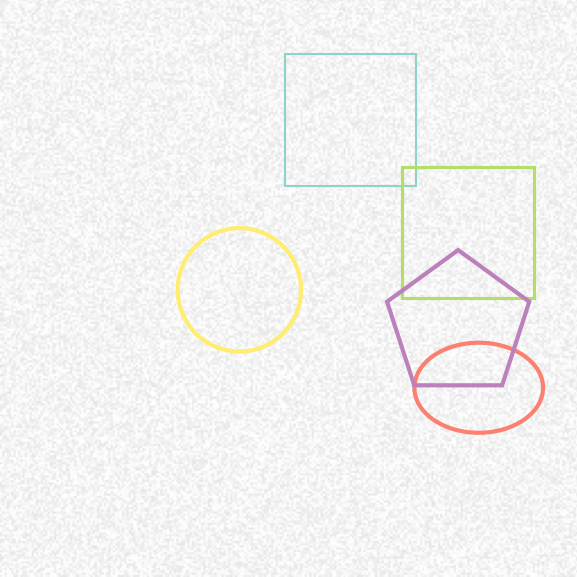[{"shape": "square", "thickness": 1, "radius": 0.57, "center": [0.606, 0.791]}, {"shape": "oval", "thickness": 2, "radius": 0.56, "center": [0.829, 0.328]}, {"shape": "square", "thickness": 1.5, "radius": 0.57, "center": [0.81, 0.597]}, {"shape": "pentagon", "thickness": 2, "radius": 0.65, "center": [0.793, 0.437]}, {"shape": "circle", "thickness": 2, "radius": 0.53, "center": [0.415, 0.497]}]